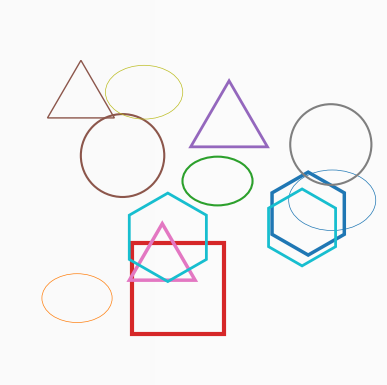[{"shape": "oval", "thickness": 0.5, "radius": 0.56, "center": [0.857, 0.48]}, {"shape": "hexagon", "thickness": 2.5, "radius": 0.54, "center": [0.795, 0.445]}, {"shape": "oval", "thickness": 0.5, "radius": 0.45, "center": [0.199, 0.226]}, {"shape": "oval", "thickness": 1.5, "radius": 0.45, "center": [0.561, 0.53]}, {"shape": "square", "thickness": 3, "radius": 0.59, "center": [0.459, 0.251]}, {"shape": "triangle", "thickness": 2, "radius": 0.57, "center": [0.591, 0.676]}, {"shape": "circle", "thickness": 1.5, "radius": 0.54, "center": [0.316, 0.596]}, {"shape": "triangle", "thickness": 1, "radius": 0.5, "center": [0.209, 0.744]}, {"shape": "triangle", "thickness": 2.5, "radius": 0.49, "center": [0.419, 0.321]}, {"shape": "circle", "thickness": 1.5, "radius": 0.52, "center": [0.854, 0.625]}, {"shape": "oval", "thickness": 0.5, "radius": 0.5, "center": [0.372, 0.761]}, {"shape": "hexagon", "thickness": 2, "radius": 0.5, "center": [0.78, 0.409]}, {"shape": "hexagon", "thickness": 2, "radius": 0.57, "center": [0.433, 0.384]}]